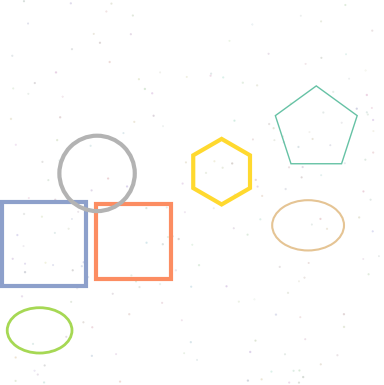[{"shape": "pentagon", "thickness": 1, "radius": 0.56, "center": [0.821, 0.665]}, {"shape": "square", "thickness": 3, "radius": 0.48, "center": [0.347, 0.373]}, {"shape": "square", "thickness": 3, "radius": 0.54, "center": [0.115, 0.366]}, {"shape": "oval", "thickness": 2, "radius": 0.42, "center": [0.103, 0.142]}, {"shape": "hexagon", "thickness": 3, "radius": 0.43, "center": [0.576, 0.554]}, {"shape": "oval", "thickness": 1.5, "radius": 0.47, "center": [0.8, 0.415]}, {"shape": "circle", "thickness": 3, "radius": 0.49, "center": [0.252, 0.55]}]